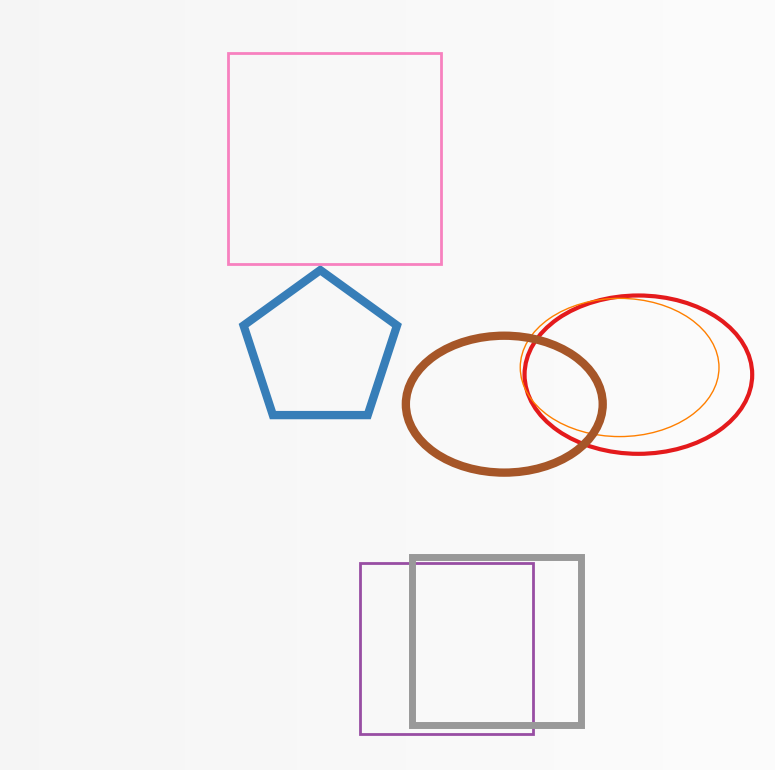[{"shape": "oval", "thickness": 1.5, "radius": 0.73, "center": [0.824, 0.513]}, {"shape": "pentagon", "thickness": 3, "radius": 0.52, "center": [0.413, 0.545]}, {"shape": "square", "thickness": 1, "radius": 0.56, "center": [0.576, 0.158]}, {"shape": "oval", "thickness": 0.5, "radius": 0.64, "center": [0.8, 0.523]}, {"shape": "oval", "thickness": 3, "radius": 0.64, "center": [0.651, 0.475]}, {"shape": "square", "thickness": 1, "radius": 0.69, "center": [0.432, 0.794]}, {"shape": "square", "thickness": 2.5, "radius": 0.55, "center": [0.641, 0.167]}]